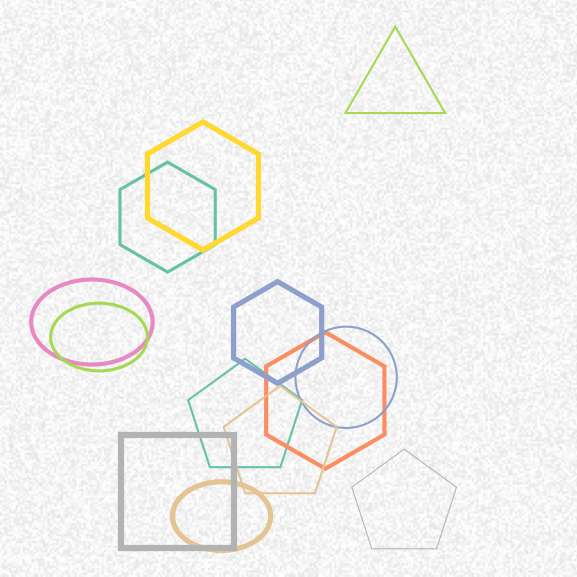[{"shape": "pentagon", "thickness": 1, "radius": 0.52, "center": [0.424, 0.274]}, {"shape": "hexagon", "thickness": 1.5, "radius": 0.48, "center": [0.29, 0.623]}, {"shape": "hexagon", "thickness": 2, "radius": 0.59, "center": [0.563, 0.306]}, {"shape": "circle", "thickness": 1, "radius": 0.44, "center": [0.599, 0.346]}, {"shape": "hexagon", "thickness": 2.5, "radius": 0.44, "center": [0.481, 0.423]}, {"shape": "oval", "thickness": 2, "radius": 0.53, "center": [0.159, 0.442]}, {"shape": "oval", "thickness": 1.5, "radius": 0.42, "center": [0.171, 0.416]}, {"shape": "triangle", "thickness": 1, "radius": 0.5, "center": [0.684, 0.853]}, {"shape": "hexagon", "thickness": 2.5, "radius": 0.55, "center": [0.351, 0.677]}, {"shape": "oval", "thickness": 2.5, "radius": 0.42, "center": [0.384, 0.105]}, {"shape": "pentagon", "thickness": 1, "radius": 0.51, "center": [0.485, 0.228]}, {"shape": "pentagon", "thickness": 0.5, "radius": 0.48, "center": [0.7, 0.126]}, {"shape": "square", "thickness": 3, "radius": 0.49, "center": [0.308, 0.149]}]